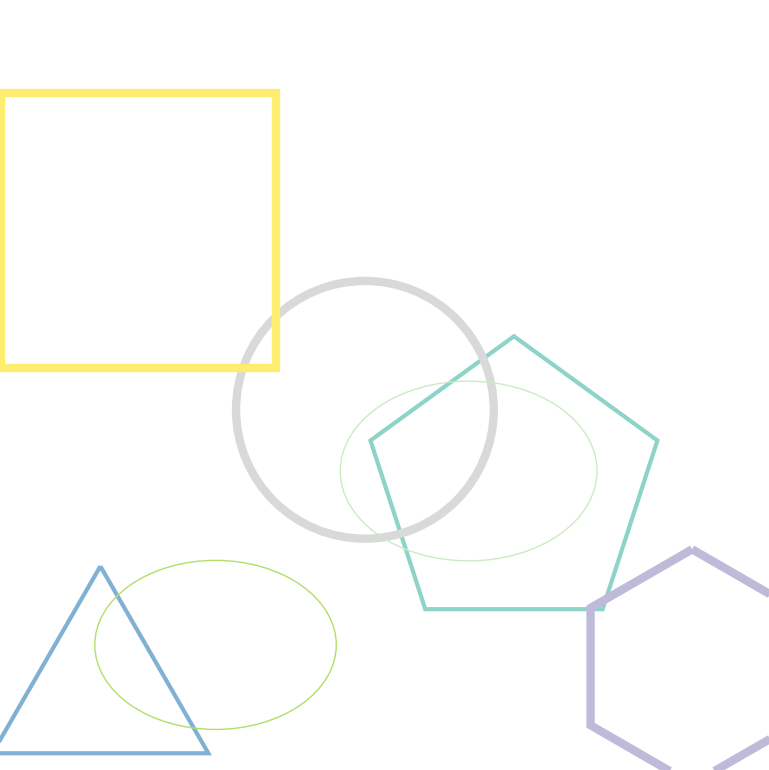[{"shape": "pentagon", "thickness": 1.5, "radius": 0.98, "center": [0.667, 0.367]}, {"shape": "hexagon", "thickness": 3, "radius": 0.76, "center": [0.899, 0.134]}, {"shape": "triangle", "thickness": 1.5, "radius": 0.81, "center": [0.13, 0.103]}, {"shape": "oval", "thickness": 0.5, "radius": 0.78, "center": [0.28, 0.162]}, {"shape": "circle", "thickness": 3, "radius": 0.84, "center": [0.474, 0.468]}, {"shape": "oval", "thickness": 0.5, "radius": 0.83, "center": [0.609, 0.388]}, {"shape": "square", "thickness": 3, "radius": 0.89, "center": [0.179, 0.701]}]